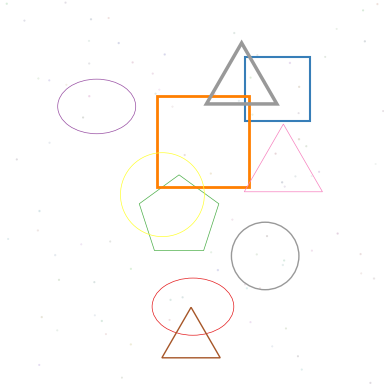[{"shape": "oval", "thickness": 0.5, "radius": 0.53, "center": [0.501, 0.204]}, {"shape": "square", "thickness": 1.5, "radius": 0.42, "center": [0.721, 0.769]}, {"shape": "pentagon", "thickness": 0.5, "radius": 0.54, "center": [0.465, 0.437]}, {"shape": "oval", "thickness": 0.5, "radius": 0.51, "center": [0.251, 0.724]}, {"shape": "square", "thickness": 2, "radius": 0.6, "center": [0.528, 0.632]}, {"shape": "circle", "thickness": 0.5, "radius": 0.54, "center": [0.422, 0.494]}, {"shape": "triangle", "thickness": 1, "radius": 0.44, "center": [0.496, 0.114]}, {"shape": "triangle", "thickness": 0.5, "radius": 0.59, "center": [0.736, 0.561]}, {"shape": "triangle", "thickness": 2.5, "radius": 0.53, "center": [0.628, 0.783]}, {"shape": "circle", "thickness": 1, "radius": 0.44, "center": [0.689, 0.335]}]